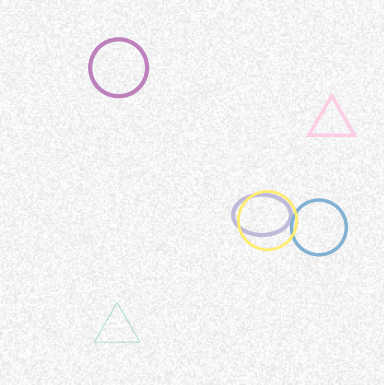[{"shape": "triangle", "thickness": 0.5, "radius": 0.34, "center": [0.304, 0.146]}, {"shape": "oval", "thickness": 3, "radius": 0.38, "center": [0.681, 0.442]}, {"shape": "circle", "thickness": 2.5, "radius": 0.36, "center": [0.828, 0.409]}, {"shape": "triangle", "thickness": 2.5, "radius": 0.34, "center": [0.862, 0.683]}, {"shape": "circle", "thickness": 3, "radius": 0.37, "center": [0.308, 0.824]}, {"shape": "circle", "thickness": 2, "radius": 0.38, "center": [0.695, 0.427]}]